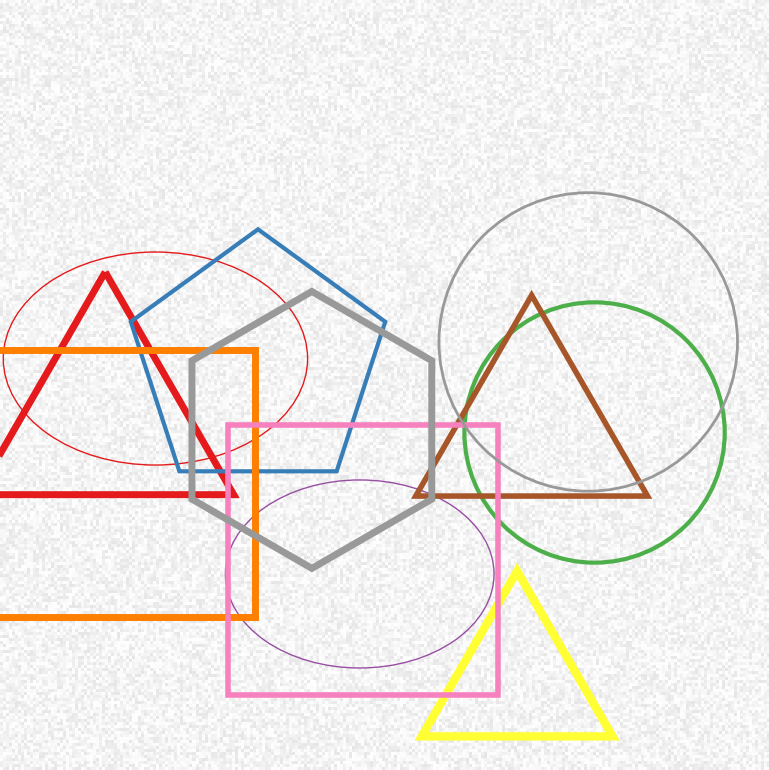[{"shape": "triangle", "thickness": 2.5, "radius": 0.96, "center": [0.137, 0.454]}, {"shape": "oval", "thickness": 0.5, "radius": 0.99, "center": [0.202, 0.534]}, {"shape": "pentagon", "thickness": 1.5, "radius": 0.87, "center": [0.335, 0.528]}, {"shape": "circle", "thickness": 1.5, "radius": 0.85, "center": [0.772, 0.438]}, {"shape": "oval", "thickness": 0.5, "radius": 0.87, "center": [0.467, 0.255]}, {"shape": "square", "thickness": 2.5, "radius": 0.87, "center": [0.157, 0.372]}, {"shape": "triangle", "thickness": 3, "radius": 0.72, "center": [0.672, 0.115]}, {"shape": "triangle", "thickness": 2, "radius": 0.87, "center": [0.69, 0.443]}, {"shape": "square", "thickness": 2, "radius": 0.88, "center": [0.471, 0.273]}, {"shape": "hexagon", "thickness": 2.5, "radius": 0.9, "center": [0.405, 0.442]}, {"shape": "circle", "thickness": 1, "radius": 0.97, "center": [0.764, 0.556]}]